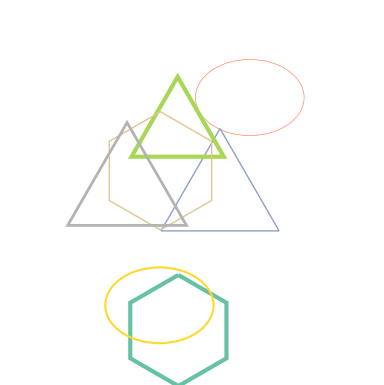[{"shape": "hexagon", "thickness": 3, "radius": 0.72, "center": [0.463, 0.141]}, {"shape": "oval", "thickness": 0.5, "radius": 0.71, "center": [0.649, 0.747]}, {"shape": "triangle", "thickness": 1, "radius": 0.89, "center": [0.571, 0.489]}, {"shape": "triangle", "thickness": 3, "radius": 0.69, "center": [0.461, 0.662]}, {"shape": "oval", "thickness": 1.5, "radius": 0.7, "center": [0.414, 0.207]}, {"shape": "hexagon", "thickness": 1, "radius": 0.77, "center": [0.417, 0.556]}, {"shape": "triangle", "thickness": 2, "radius": 0.89, "center": [0.33, 0.504]}]